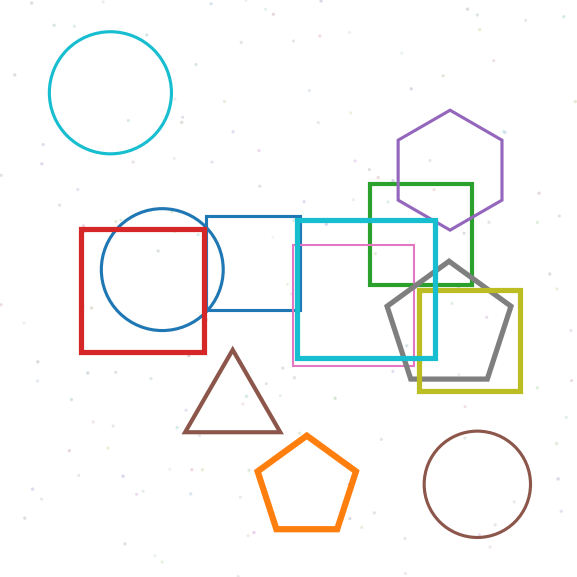[{"shape": "square", "thickness": 1.5, "radius": 0.41, "center": [0.438, 0.543]}, {"shape": "circle", "thickness": 1.5, "radius": 0.53, "center": [0.281, 0.532]}, {"shape": "pentagon", "thickness": 3, "radius": 0.45, "center": [0.531, 0.155]}, {"shape": "square", "thickness": 2, "radius": 0.44, "center": [0.729, 0.593]}, {"shape": "square", "thickness": 2.5, "radius": 0.53, "center": [0.247, 0.496]}, {"shape": "hexagon", "thickness": 1.5, "radius": 0.52, "center": [0.779, 0.704]}, {"shape": "circle", "thickness": 1.5, "radius": 0.46, "center": [0.827, 0.161]}, {"shape": "triangle", "thickness": 2, "radius": 0.48, "center": [0.403, 0.298]}, {"shape": "square", "thickness": 1, "radius": 0.52, "center": [0.612, 0.47]}, {"shape": "pentagon", "thickness": 2.5, "radius": 0.56, "center": [0.778, 0.434]}, {"shape": "square", "thickness": 2.5, "radius": 0.44, "center": [0.813, 0.41]}, {"shape": "circle", "thickness": 1.5, "radius": 0.53, "center": [0.191, 0.838]}, {"shape": "square", "thickness": 2.5, "radius": 0.6, "center": [0.634, 0.498]}]